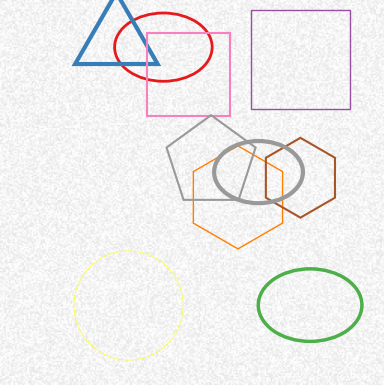[{"shape": "oval", "thickness": 2, "radius": 0.63, "center": [0.424, 0.878]}, {"shape": "triangle", "thickness": 3, "radius": 0.62, "center": [0.302, 0.896]}, {"shape": "oval", "thickness": 2.5, "radius": 0.67, "center": [0.805, 0.207]}, {"shape": "square", "thickness": 1, "radius": 0.64, "center": [0.78, 0.845]}, {"shape": "hexagon", "thickness": 1, "radius": 0.67, "center": [0.618, 0.487]}, {"shape": "circle", "thickness": 0.5, "radius": 0.71, "center": [0.334, 0.206]}, {"shape": "hexagon", "thickness": 1.5, "radius": 0.52, "center": [0.78, 0.538]}, {"shape": "square", "thickness": 1.5, "radius": 0.54, "center": [0.49, 0.806]}, {"shape": "oval", "thickness": 3, "radius": 0.58, "center": [0.672, 0.553]}, {"shape": "pentagon", "thickness": 1.5, "radius": 0.61, "center": [0.548, 0.579]}]